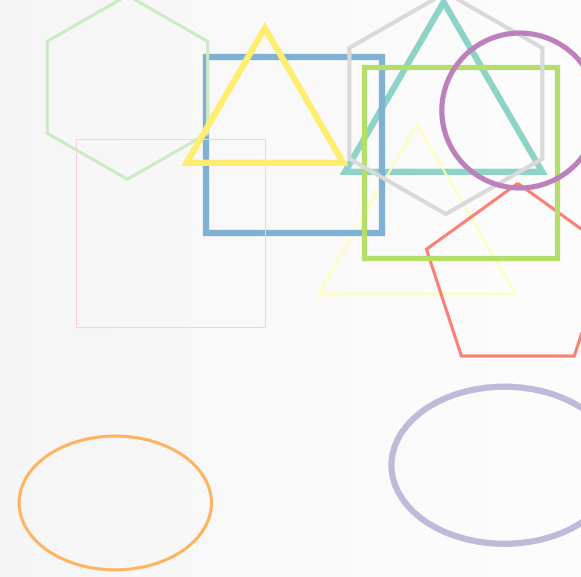[{"shape": "triangle", "thickness": 3, "radius": 0.98, "center": [0.763, 0.8]}, {"shape": "triangle", "thickness": 1, "radius": 0.98, "center": [0.717, 0.588]}, {"shape": "oval", "thickness": 3, "radius": 0.97, "center": [0.868, 0.194]}, {"shape": "pentagon", "thickness": 1.5, "radius": 0.83, "center": [0.891, 0.516]}, {"shape": "square", "thickness": 3, "radius": 0.76, "center": [0.505, 0.748]}, {"shape": "oval", "thickness": 1.5, "radius": 0.83, "center": [0.198, 0.128]}, {"shape": "square", "thickness": 2.5, "radius": 0.83, "center": [0.792, 0.718]}, {"shape": "square", "thickness": 0.5, "radius": 0.81, "center": [0.294, 0.595]}, {"shape": "hexagon", "thickness": 2, "radius": 0.96, "center": [0.767, 0.82]}, {"shape": "circle", "thickness": 2.5, "radius": 0.67, "center": [0.894, 0.808]}, {"shape": "hexagon", "thickness": 1.5, "radius": 0.8, "center": [0.219, 0.848]}, {"shape": "triangle", "thickness": 3, "radius": 0.78, "center": [0.456, 0.795]}]